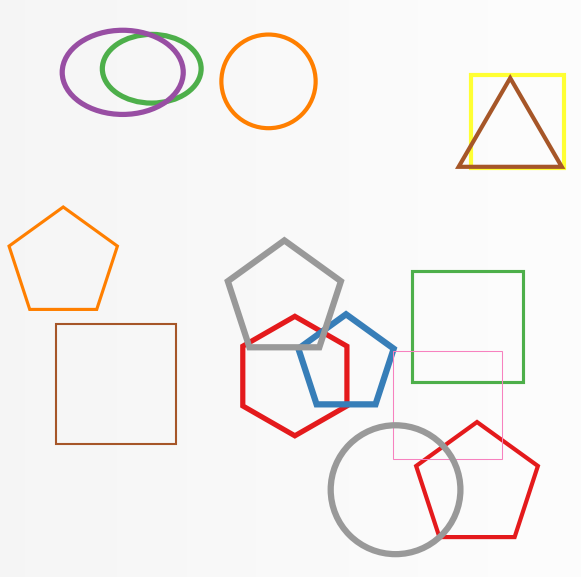[{"shape": "pentagon", "thickness": 2, "radius": 0.55, "center": [0.821, 0.158]}, {"shape": "hexagon", "thickness": 2.5, "radius": 0.52, "center": [0.507, 0.348]}, {"shape": "pentagon", "thickness": 3, "radius": 0.43, "center": [0.595, 0.369]}, {"shape": "square", "thickness": 1.5, "radius": 0.48, "center": [0.804, 0.434]}, {"shape": "oval", "thickness": 2.5, "radius": 0.42, "center": [0.261, 0.88]}, {"shape": "oval", "thickness": 2.5, "radius": 0.52, "center": [0.211, 0.874]}, {"shape": "circle", "thickness": 2, "radius": 0.41, "center": [0.462, 0.858]}, {"shape": "pentagon", "thickness": 1.5, "radius": 0.49, "center": [0.109, 0.543]}, {"shape": "square", "thickness": 2, "radius": 0.4, "center": [0.891, 0.788]}, {"shape": "triangle", "thickness": 2, "radius": 0.51, "center": [0.878, 0.762]}, {"shape": "square", "thickness": 1, "radius": 0.52, "center": [0.2, 0.333]}, {"shape": "square", "thickness": 0.5, "radius": 0.47, "center": [0.769, 0.298]}, {"shape": "circle", "thickness": 3, "radius": 0.56, "center": [0.681, 0.151]}, {"shape": "pentagon", "thickness": 3, "radius": 0.51, "center": [0.489, 0.481]}]